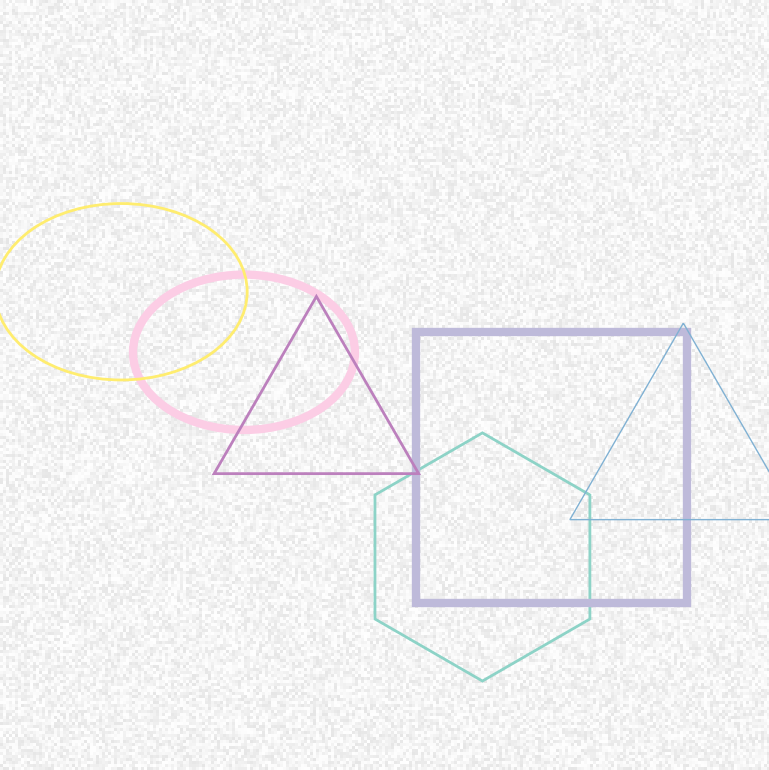[{"shape": "hexagon", "thickness": 1, "radius": 0.81, "center": [0.627, 0.277]}, {"shape": "square", "thickness": 3, "radius": 0.88, "center": [0.717, 0.393]}, {"shape": "triangle", "thickness": 0.5, "radius": 0.85, "center": [0.887, 0.41]}, {"shape": "oval", "thickness": 3, "radius": 0.72, "center": [0.317, 0.542]}, {"shape": "triangle", "thickness": 1, "radius": 0.77, "center": [0.411, 0.462]}, {"shape": "oval", "thickness": 1, "radius": 0.82, "center": [0.157, 0.621]}]